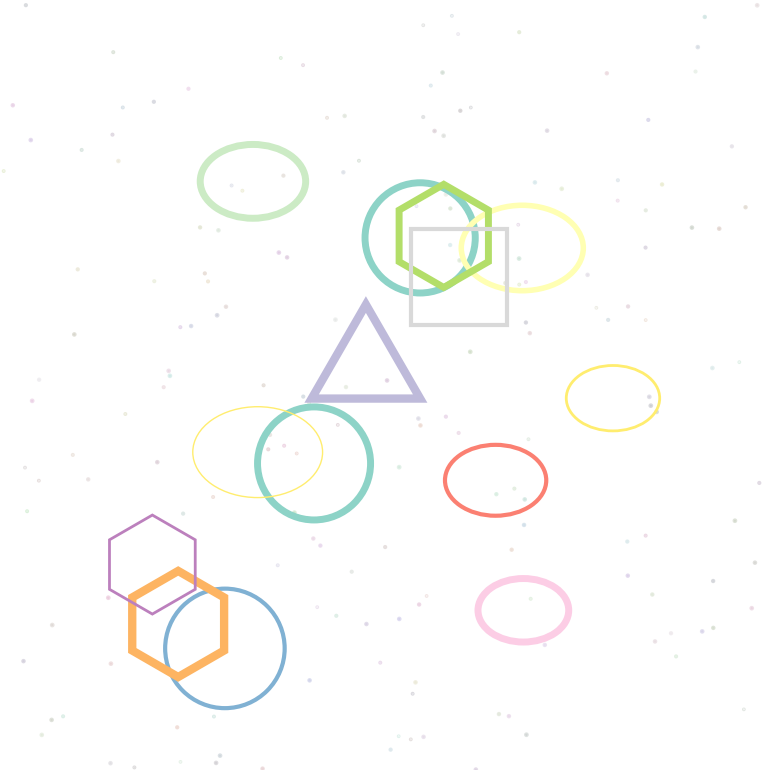[{"shape": "circle", "thickness": 2.5, "radius": 0.37, "center": [0.408, 0.398]}, {"shape": "circle", "thickness": 2.5, "radius": 0.36, "center": [0.546, 0.691]}, {"shape": "oval", "thickness": 2, "radius": 0.4, "center": [0.678, 0.678]}, {"shape": "triangle", "thickness": 3, "radius": 0.41, "center": [0.475, 0.523]}, {"shape": "oval", "thickness": 1.5, "radius": 0.33, "center": [0.644, 0.376]}, {"shape": "circle", "thickness": 1.5, "radius": 0.39, "center": [0.292, 0.158]}, {"shape": "hexagon", "thickness": 3, "radius": 0.34, "center": [0.231, 0.19]}, {"shape": "hexagon", "thickness": 2.5, "radius": 0.33, "center": [0.576, 0.694]}, {"shape": "oval", "thickness": 2.5, "radius": 0.29, "center": [0.68, 0.207]}, {"shape": "square", "thickness": 1.5, "radius": 0.31, "center": [0.596, 0.64]}, {"shape": "hexagon", "thickness": 1, "radius": 0.32, "center": [0.198, 0.267]}, {"shape": "oval", "thickness": 2.5, "radius": 0.34, "center": [0.328, 0.764]}, {"shape": "oval", "thickness": 0.5, "radius": 0.42, "center": [0.335, 0.413]}, {"shape": "oval", "thickness": 1, "radius": 0.3, "center": [0.796, 0.483]}]